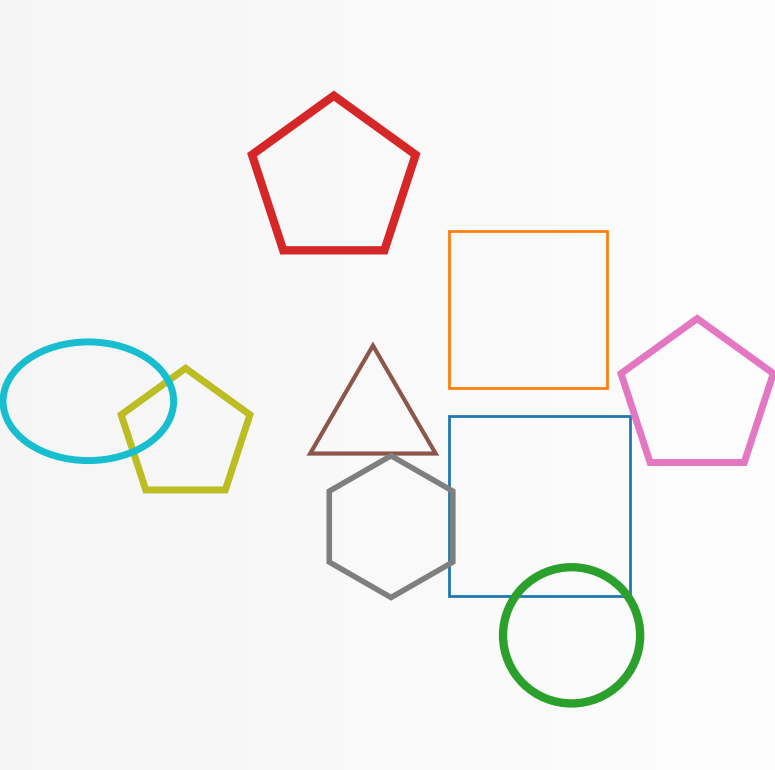[{"shape": "square", "thickness": 1, "radius": 0.58, "center": [0.697, 0.343]}, {"shape": "square", "thickness": 1, "radius": 0.51, "center": [0.681, 0.598]}, {"shape": "circle", "thickness": 3, "radius": 0.44, "center": [0.738, 0.175]}, {"shape": "pentagon", "thickness": 3, "radius": 0.56, "center": [0.431, 0.765]}, {"shape": "triangle", "thickness": 1.5, "radius": 0.47, "center": [0.481, 0.458]}, {"shape": "pentagon", "thickness": 2.5, "radius": 0.52, "center": [0.9, 0.483]}, {"shape": "hexagon", "thickness": 2, "radius": 0.46, "center": [0.505, 0.316]}, {"shape": "pentagon", "thickness": 2.5, "radius": 0.44, "center": [0.239, 0.434]}, {"shape": "oval", "thickness": 2.5, "radius": 0.55, "center": [0.114, 0.479]}]